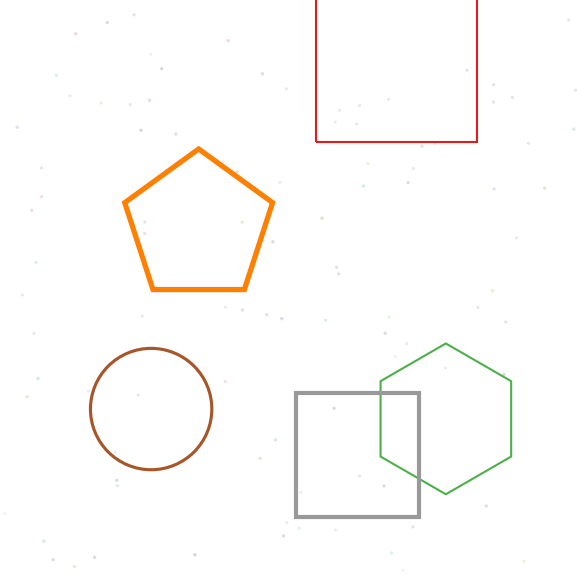[{"shape": "square", "thickness": 1, "radius": 0.7, "center": [0.687, 0.893]}, {"shape": "hexagon", "thickness": 1, "radius": 0.65, "center": [0.772, 0.274]}, {"shape": "pentagon", "thickness": 2.5, "radius": 0.67, "center": [0.344, 0.607]}, {"shape": "circle", "thickness": 1.5, "radius": 0.53, "center": [0.262, 0.291]}, {"shape": "square", "thickness": 2, "radius": 0.54, "center": [0.619, 0.211]}]